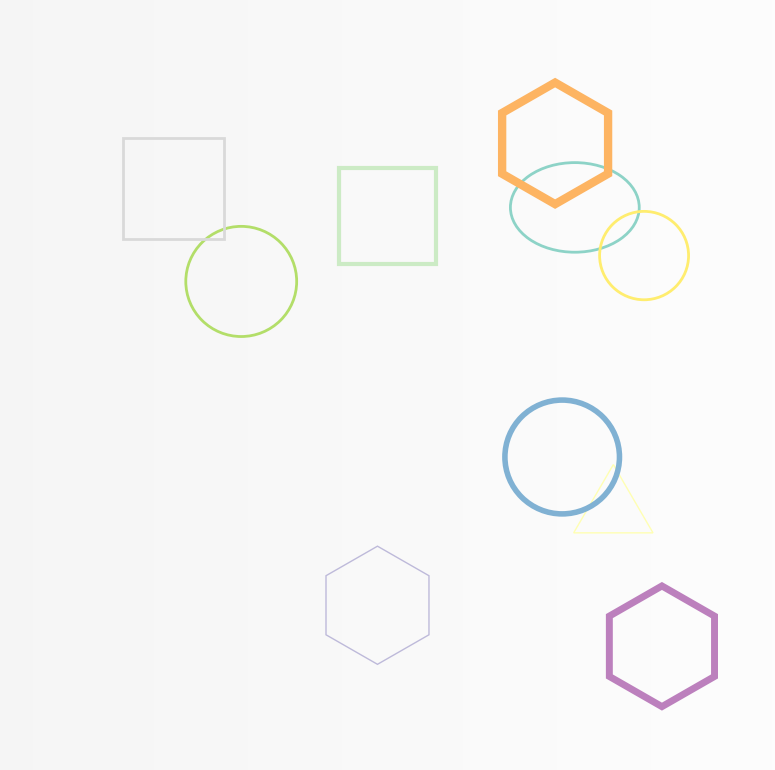[{"shape": "oval", "thickness": 1, "radius": 0.42, "center": [0.742, 0.731]}, {"shape": "triangle", "thickness": 0.5, "radius": 0.3, "center": [0.791, 0.338]}, {"shape": "hexagon", "thickness": 0.5, "radius": 0.38, "center": [0.487, 0.214]}, {"shape": "circle", "thickness": 2, "radius": 0.37, "center": [0.725, 0.407]}, {"shape": "hexagon", "thickness": 3, "radius": 0.39, "center": [0.716, 0.814]}, {"shape": "circle", "thickness": 1, "radius": 0.36, "center": [0.311, 0.634]}, {"shape": "square", "thickness": 1, "radius": 0.33, "center": [0.224, 0.755]}, {"shape": "hexagon", "thickness": 2.5, "radius": 0.39, "center": [0.854, 0.161]}, {"shape": "square", "thickness": 1.5, "radius": 0.31, "center": [0.5, 0.72]}, {"shape": "circle", "thickness": 1, "radius": 0.29, "center": [0.831, 0.668]}]